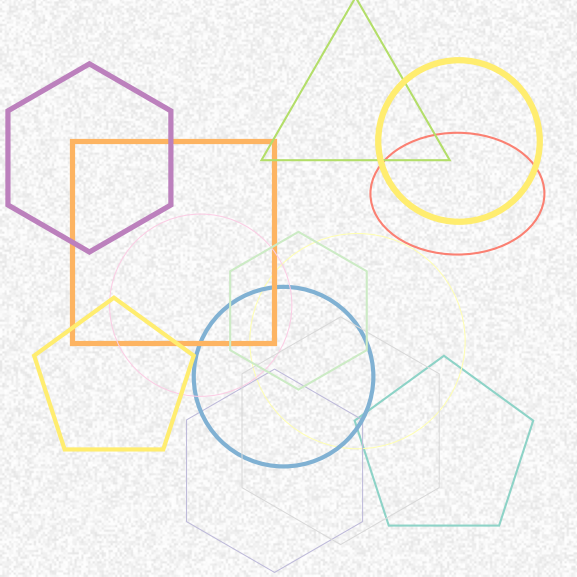[{"shape": "pentagon", "thickness": 1, "radius": 0.81, "center": [0.769, 0.221]}, {"shape": "circle", "thickness": 0.5, "radius": 0.93, "center": [0.619, 0.408]}, {"shape": "hexagon", "thickness": 0.5, "radius": 0.88, "center": [0.475, 0.184]}, {"shape": "oval", "thickness": 1, "radius": 0.75, "center": [0.792, 0.664]}, {"shape": "circle", "thickness": 2, "radius": 0.78, "center": [0.491, 0.347]}, {"shape": "square", "thickness": 2.5, "radius": 0.88, "center": [0.3, 0.58]}, {"shape": "triangle", "thickness": 1, "radius": 0.94, "center": [0.616, 0.816]}, {"shape": "circle", "thickness": 0.5, "radius": 0.79, "center": [0.348, 0.471]}, {"shape": "hexagon", "thickness": 0.5, "radius": 0.99, "center": [0.59, 0.253]}, {"shape": "hexagon", "thickness": 2.5, "radius": 0.81, "center": [0.155, 0.726]}, {"shape": "hexagon", "thickness": 1, "radius": 0.68, "center": [0.517, 0.461]}, {"shape": "circle", "thickness": 3, "radius": 0.7, "center": [0.795, 0.755]}, {"shape": "pentagon", "thickness": 2, "radius": 0.73, "center": [0.197, 0.338]}]